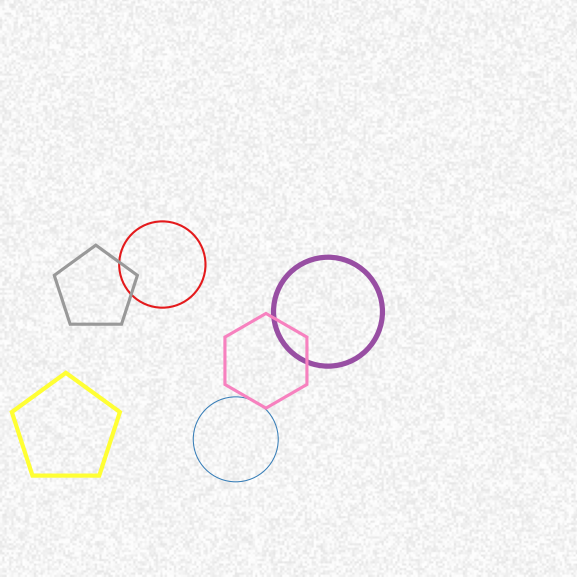[{"shape": "circle", "thickness": 1, "radius": 0.37, "center": [0.281, 0.541]}, {"shape": "circle", "thickness": 0.5, "radius": 0.37, "center": [0.408, 0.238]}, {"shape": "circle", "thickness": 2.5, "radius": 0.47, "center": [0.568, 0.459]}, {"shape": "pentagon", "thickness": 2, "radius": 0.49, "center": [0.114, 0.255]}, {"shape": "hexagon", "thickness": 1.5, "radius": 0.41, "center": [0.46, 0.374]}, {"shape": "pentagon", "thickness": 1.5, "radius": 0.38, "center": [0.166, 0.499]}]